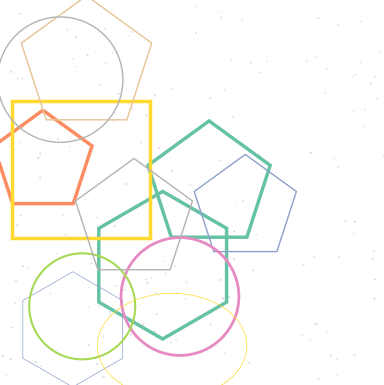[{"shape": "hexagon", "thickness": 2.5, "radius": 0.96, "center": [0.423, 0.311]}, {"shape": "pentagon", "thickness": 2.5, "radius": 0.83, "center": [0.543, 0.519]}, {"shape": "pentagon", "thickness": 2.5, "radius": 0.67, "center": [0.111, 0.58]}, {"shape": "hexagon", "thickness": 0.5, "radius": 0.75, "center": [0.189, 0.144]}, {"shape": "pentagon", "thickness": 1, "radius": 0.7, "center": [0.637, 0.459]}, {"shape": "circle", "thickness": 2, "radius": 0.76, "center": [0.467, 0.23]}, {"shape": "circle", "thickness": 1.5, "radius": 0.69, "center": [0.214, 0.204]}, {"shape": "square", "thickness": 2.5, "radius": 0.89, "center": [0.21, 0.559]}, {"shape": "oval", "thickness": 0.5, "radius": 0.97, "center": [0.447, 0.102]}, {"shape": "pentagon", "thickness": 1, "radius": 0.89, "center": [0.225, 0.833]}, {"shape": "circle", "thickness": 1, "radius": 0.81, "center": [0.156, 0.793]}, {"shape": "pentagon", "thickness": 1, "radius": 0.8, "center": [0.348, 0.429]}]